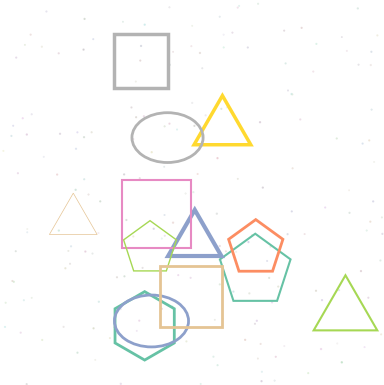[{"shape": "hexagon", "thickness": 2, "radius": 0.44, "center": [0.376, 0.154]}, {"shape": "pentagon", "thickness": 1.5, "radius": 0.48, "center": [0.663, 0.297]}, {"shape": "pentagon", "thickness": 2, "radius": 0.37, "center": [0.664, 0.356]}, {"shape": "oval", "thickness": 2, "radius": 0.48, "center": [0.393, 0.166]}, {"shape": "triangle", "thickness": 3, "radius": 0.4, "center": [0.506, 0.375]}, {"shape": "square", "thickness": 1.5, "radius": 0.45, "center": [0.406, 0.444]}, {"shape": "triangle", "thickness": 1.5, "radius": 0.48, "center": [0.897, 0.19]}, {"shape": "pentagon", "thickness": 1, "radius": 0.36, "center": [0.39, 0.355]}, {"shape": "triangle", "thickness": 2.5, "radius": 0.43, "center": [0.578, 0.667]}, {"shape": "square", "thickness": 2, "radius": 0.4, "center": [0.496, 0.23]}, {"shape": "triangle", "thickness": 0.5, "radius": 0.36, "center": [0.19, 0.427]}, {"shape": "square", "thickness": 2.5, "radius": 0.35, "center": [0.366, 0.841]}, {"shape": "oval", "thickness": 2, "radius": 0.46, "center": [0.435, 0.643]}]